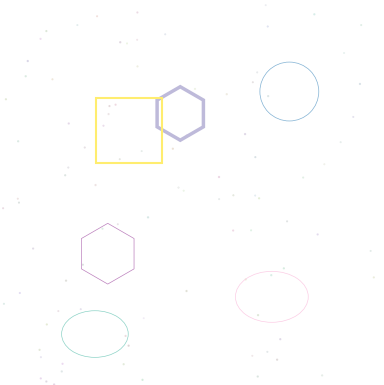[{"shape": "oval", "thickness": 0.5, "radius": 0.43, "center": [0.247, 0.132]}, {"shape": "hexagon", "thickness": 2.5, "radius": 0.35, "center": [0.468, 0.705]}, {"shape": "circle", "thickness": 0.5, "radius": 0.38, "center": [0.752, 0.762]}, {"shape": "oval", "thickness": 0.5, "radius": 0.47, "center": [0.706, 0.229]}, {"shape": "hexagon", "thickness": 0.5, "radius": 0.39, "center": [0.28, 0.341]}, {"shape": "square", "thickness": 1.5, "radius": 0.42, "center": [0.335, 0.662]}]